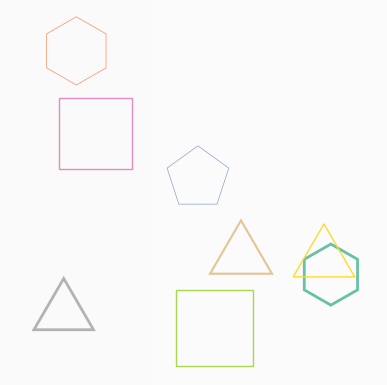[{"shape": "hexagon", "thickness": 2, "radius": 0.4, "center": [0.854, 0.287]}, {"shape": "hexagon", "thickness": 0.5, "radius": 0.44, "center": [0.197, 0.868]}, {"shape": "pentagon", "thickness": 0.5, "radius": 0.42, "center": [0.511, 0.537]}, {"shape": "square", "thickness": 1, "radius": 0.47, "center": [0.246, 0.654]}, {"shape": "square", "thickness": 1, "radius": 0.5, "center": [0.553, 0.148]}, {"shape": "triangle", "thickness": 1, "radius": 0.46, "center": [0.836, 0.327]}, {"shape": "triangle", "thickness": 1.5, "radius": 0.46, "center": [0.622, 0.335]}, {"shape": "triangle", "thickness": 2, "radius": 0.44, "center": [0.164, 0.188]}]